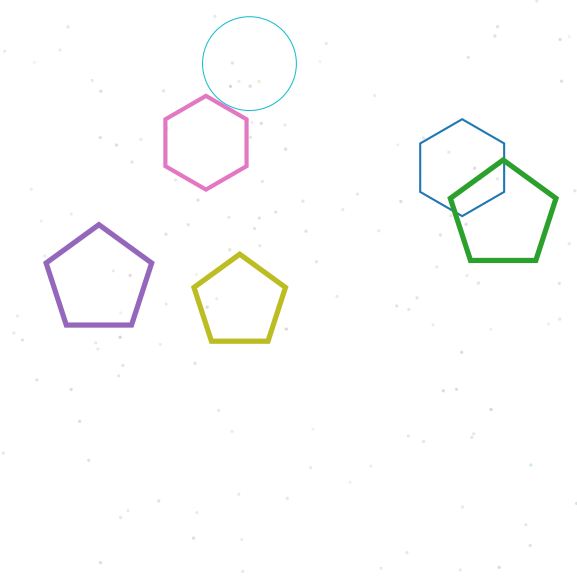[{"shape": "hexagon", "thickness": 1, "radius": 0.42, "center": [0.8, 0.709]}, {"shape": "pentagon", "thickness": 2.5, "radius": 0.48, "center": [0.871, 0.626]}, {"shape": "pentagon", "thickness": 2.5, "radius": 0.48, "center": [0.171, 0.514]}, {"shape": "hexagon", "thickness": 2, "radius": 0.41, "center": [0.357, 0.752]}, {"shape": "pentagon", "thickness": 2.5, "radius": 0.42, "center": [0.415, 0.476]}, {"shape": "circle", "thickness": 0.5, "radius": 0.41, "center": [0.432, 0.889]}]